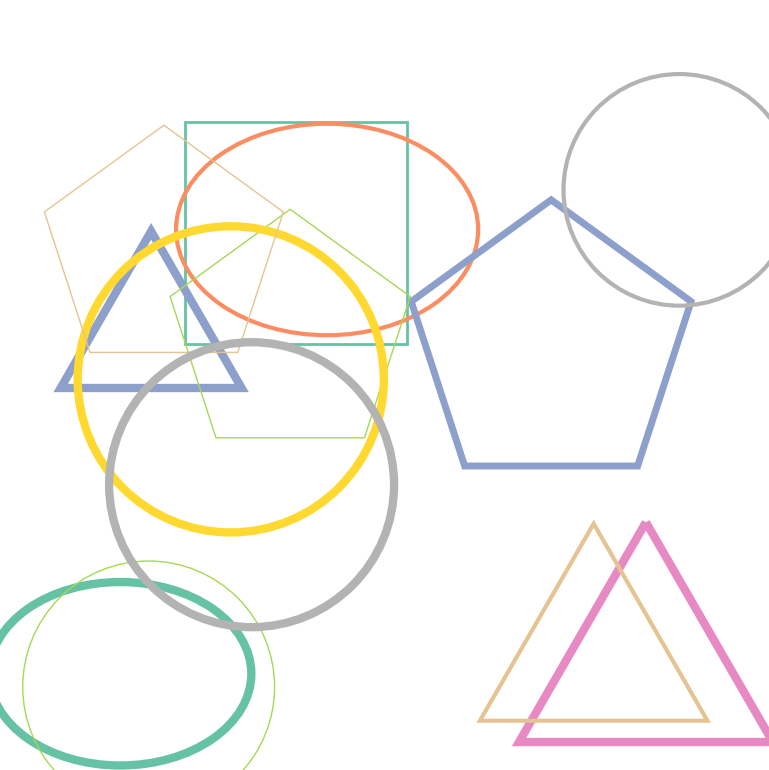[{"shape": "square", "thickness": 1, "radius": 0.72, "center": [0.385, 0.697]}, {"shape": "oval", "thickness": 3, "radius": 0.85, "center": [0.156, 0.125]}, {"shape": "oval", "thickness": 1.5, "radius": 0.98, "center": [0.425, 0.702]}, {"shape": "triangle", "thickness": 3, "radius": 0.68, "center": [0.196, 0.564]}, {"shape": "pentagon", "thickness": 2.5, "radius": 0.96, "center": [0.716, 0.549]}, {"shape": "triangle", "thickness": 3, "radius": 0.95, "center": [0.839, 0.131]}, {"shape": "pentagon", "thickness": 0.5, "radius": 0.82, "center": [0.377, 0.564]}, {"shape": "circle", "thickness": 0.5, "radius": 0.82, "center": [0.193, 0.108]}, {"shape": "circle", "thickness": 3, "radius": 0.99, "center": [0.3, 0.507]}, {"shape": "triangle", "thickness": 1.5, "radius": 0.85, "center": [0.771, 0.149]}, {"shape": "pentagon", "thickness": 0.5, "radius": 0.82, "center": [0.213, 0.674]}, {"shape": "circle", "thickness": 1.5, "radius": 0.75, "center": [0.882, 0.753]}, {"shape": "circle", "thickness": 3, "radius": 0.93, "center": [0.327, 0.371]}]